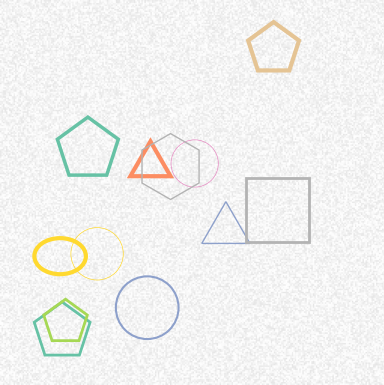[{"shape": "pentagon", "thickness": 2.5, "radius": 0.42, "center": [0.228, 0.613]}, {"shape": "pentagon", "thickness": 2, "radius": 0.38, "center": [0.161, 0.139]}, {"shape": "triangle", "thickness": 3, "radius": 0.3, "center": [0.391, 0.572]}, {"shape": "triangle", "thickness": 1, "radius": 0.36, "center": [0.587, 0.404]}, {"shape": "circle", "thickness": 1.5, "radius": 0.41, "center": [0.382, 0.201]}, {"shape": "circle", "thickness": 0.5, "radius": 0.31, "center": [0.506, 0.575]}, {"shape": "pentagon", "thickness": 2, "radius": 0.3, "center": [0.17, 0.163]}, {"shape": "oval", "thickness": 3, "radius": 0.33, "center": [0.156, 0.335]}, {"shape": "circle", "thickness": 0.5, "radius": 0.34, "center": [0.252, 0.341]}, {"shape": "pentagon", "thickness": 3, "radius": 0.35, "center": [0.711, 0.873]}, {"shape": "hexagon", "thickness": 1, "radius": 0.43, "center": [0.443, 0.567]}, {"shape": "square", "thickness": 2, "radius": 0.41, "center": [0.72, 0.454]}]